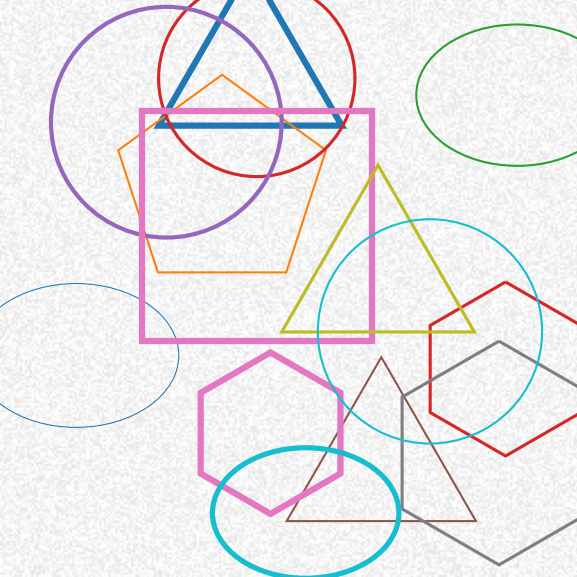[{"shape": "triangle", "thickness": 3, "radius": 0.91, "center": [0.433, 0.873]}, {"shape": "oval", "thickness": 0.5, "radius": 0.89, "center": [0.132, 0.384]}, {"shape": "pentagon", "thickness": 1, "radius": 0.95, "center": [0.385, 0.68]}, {"shape": "oval", "thickness": 1, "radius": 0.87, "center": [0.896, 0.834]}, {"shape": "circle", "thickness": 1.5, "radius": 0.85, "center": [0.445, 0.863]}, {"shape": "hexagon", "thickness": 1.5, "radius": 0.75, "center": [0.875, 0.36]}, {"shape": "circle", "thickness": 2, "radius": 1.0, "center": [0.288, 0.788]}, {"shape": "triangle", "thickness": 1, "radius": 0.95, "center": [0.66, 0.191]}, {"shape": "hexagon", "thickness": 3, "radius": 0.7, "center": [0.468, 0.249]}, {"shape": "square", "thickness": 3, "radius": 1.0, "center": [0.445, 0.607]}, {"shape": "hexagon", "thickness": 1.5, "radius": 0.97, "center": [0.864, 0.215]}, {"shape": "triangle", "thickness": 1.5, "radius": 0.96, "center": [0.655, 0.521]}, {"shape": "circle", "thickness": 1, "radius": 0.97, "center": [0.745, 0.425]}, {"shape": "oval", "thickness": 2.5, "radius": 0.81, "center": [0.529, 0.111]}]